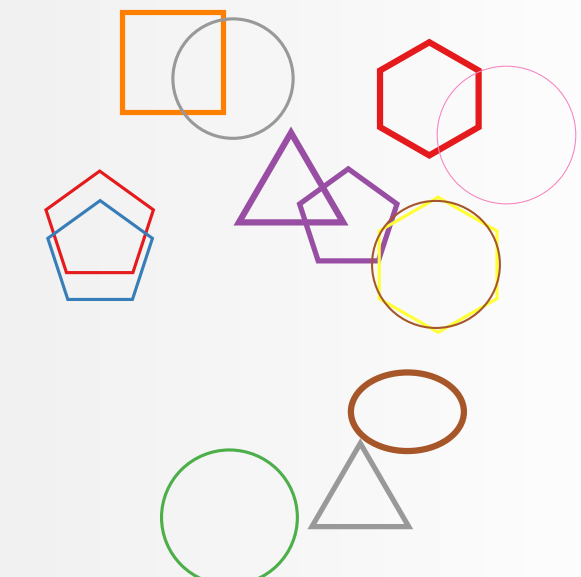[{"shape": "hexagon", "thickness": 3, "radius": 0.49, "center": [0.739, 0.828]}, {"shape": "pentagon", "thickness": 1.5, "radius": 0.49, "center": [0.171, 0.606]}, {"shape": "pentagon", "thickness": 1.5, "radius": 0.47, "center": [0.172, 0.557]}, {"shape": "circle", "thickness": 1.5, "radius": 0.58, "center": [0.395, 0.103]}, {"shape": "pentagon", "thickness": 2.5, "radius": 0.44, "center": [0.599, 0.619]}, {"shape": "triangle", "thickness": 3, "radius": 0.52, "center": [0.501, 0.666]}, {"shape": "square", "thickness": 2.5, "radius": 0.43, "center": [0.297, 0.892]}, {"shape": "hexagon", "thickness": 1.5, "radius": 0.58, "center": [0.754, 0.541]}, {"shape": "oval", "thickness": 3, "radius": 0.49, "center": [0.701, 0.286]}, {"shape": "circle", "thickness": 1, "radius": 0.55, "center": [0.75, 0.541]}, {"shape": "circle", "thickness": 0.5, "radius": 0.6, "center": [0.871, 0.765]}, {"shape": "triangle", "thickness": 2.5, "radius": 0.48, "center": [0.62, 0.135]}, {"shape": "circle", "thickness": 1.5, "radius": 0.52, "center": [0.401, 0.863]}]